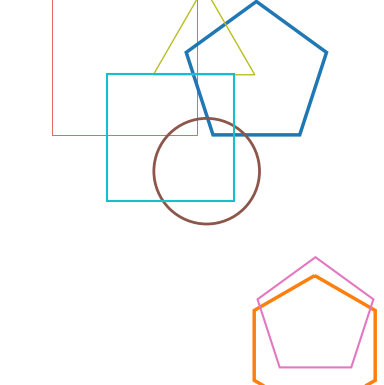[{"shape": "pentagon", "thickness": 2.5, "radius": 0.96, "center": [0.666, 0.805]}, {"shape": "hexagon", "thickness": 2.5, "radius": 0.91, "center": [0.817, 0.103]}, {"shape": "square", "thickness": 0.5, "radius": 0.94, "center": [0.323, 0.836]}, {"shape": "circle", "thickness": 2, "radius": 0.69, "center": [0.537, 0.555]}, {"shape": "pentagon", "thickness": 1.5, "radius": 0.79, "center": [0.819, 0.174]}, {"shape": "triangle", "thickness": 1, "radius": 0.76, "center": [0.53, 0.882]}, {"shape": "square", "thickness": 1.5, "radius": 0.83, "center": [0.442, 0.643]}]